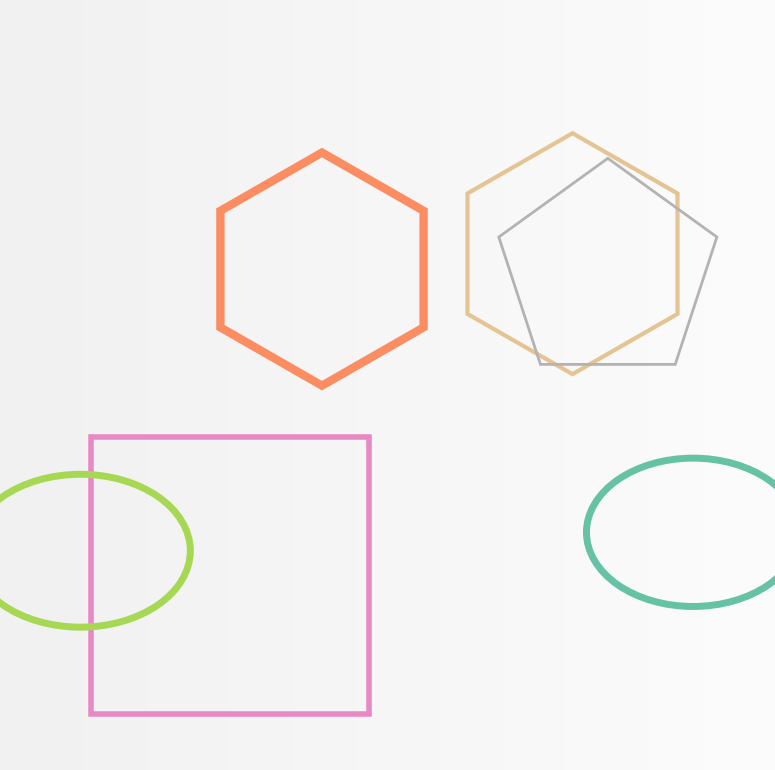[{"shape": "oval", "thickness": 2.5, "radius": 0.69, "center": [0.894, 0.309]}, {"shape": "hexagon", "thickness": 3, "radius": 0.76, "center": [0.415, 0.651]}, {"shape": "square", "thickness": 2, "radius": 0.9, "center": [0.297, 0.253]}, {"shape": "oval", "thickness": 2.5, "radius": 0.71, "center": [0.104, 0.285]}, {"shape": "hexagon", "thickness": 1.5, "radius": 0.78, "center": [0.739, 0.671]}, {"shape": "pentagon", "thickness": 1, "radius": 0.74, "center": [0.784, 0.646]}]